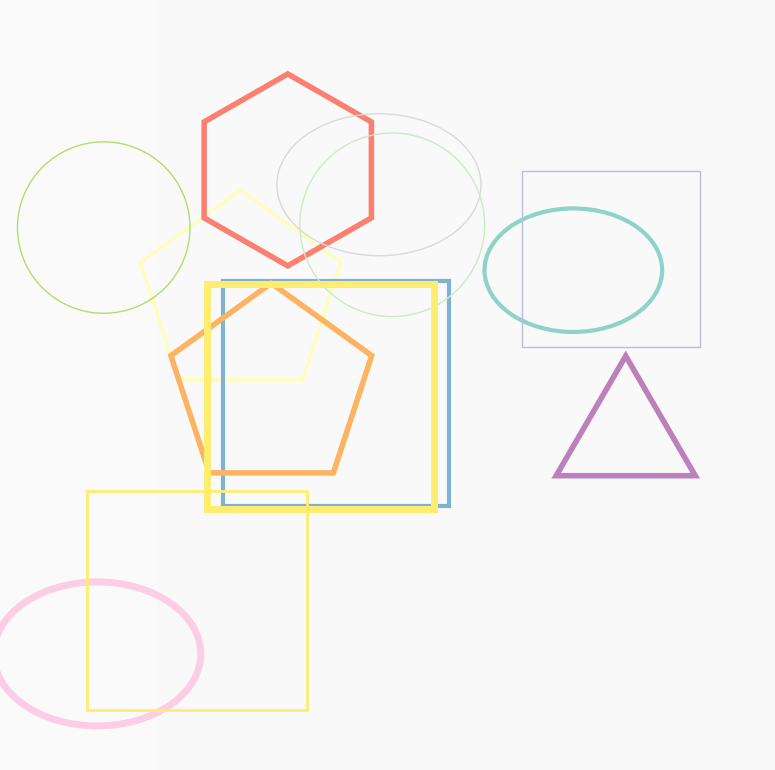[{"shape": "oval", "thickness": 1.5, "radius": 0.57, "center": [0.74, 0.649]}, {"shape": "pentagon", "thickness": 1, "radius": 0.68, "center": [0.311, 0.617]}, {"shape": "square", "thickness": 0.5, "radius": 0.57, "center": [0.788, 0.664]}, {"shape": "hexagon", "thickness": 2, "radius": 0.62, "center": [0.371, 0.779]}, {"shape": "square", "thickness": 1.5, "radius": 0.73, "center": [0.433, 0.489]}, {"shape": "pentagon", "thickness": 2, "radius": 0.68, "center": [0.35, 0.496]}, {"shape": "circle", "thickness": 0.5, "radius": 0.56, "center": [0.134, 0.704]}, {"shape": "oval", "thickness": 2.5, "radius": 0.67, "center": [0.125, 0.151]}, {"shape": "oval", "thickness": 0.5, "radius": 0.66, "center": [0.489, 0.76]}, {"shape": "triangle", "thickness": 2, "radius": 0.52, "center": [0.807, 0.434]}, {"shape": "circle", "thickness": 0.5, "radius": 0.6, "center": [0.506, 0.708]}, {"shape": "square", "thickness": 1, "radius": 0.71, "center": [0.254, 0.22]}, {"shape": "square", "thickness": 2.5, "radius": 0.73, "center": [0.413, 0.485]}]